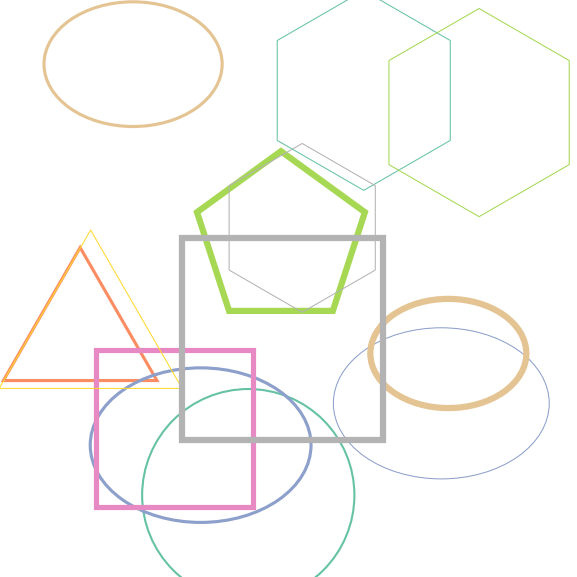[{"shape": "hexagon", "thickness": 0.5, "radius": 0.87, "center": [0.63, 0.843]}, {"shape": "circle", "thickness": 1, "radius": 0.92, "center": [0.43, 0.142]}, {"shape": "triangle", "thickness": 1.5, "radius": 0.77, "center": [0.139, 0.417]}, {"shape": "oval", "thickness": 1.5, "radius": 0.96, "center": [0.347, 0.228]}, {"shape": "oval", "thickness": 0.5, "radius": 0.93, "center": [0.764, 0.301]}, {"shape": "square", "thickness": 2.5, "radius": 0.68, "center": [0.302, 0.257]}, {"shape": "pentagon", "thickness": 3, "radius": 0.76, "center": [0.486, 0.584]}, {"shape": "hexagon", "thickness": 0.5, "radius": 0.9, "center": [0.83, 0.804]}, {"shape": "triangle", "thickness": 0.5, "radius": 0.91, "center": [0.157, 0.418]}, {"shape": "oval", "thickness": 3, "radius": 0.68, "center": [0.776, 0.387]}, {"shape": "oval", "thickness": 1.5, "radius": 0.77, "center": [0.23, 0.888]}, {"shape": "square", "thickness": 3, "radius": 0.87, "center": [0.489, 0.412]}, {"shape": "hexagon", "thickness": 0.5, "radius": 0.73, "center": [0.523, 0.605]}]